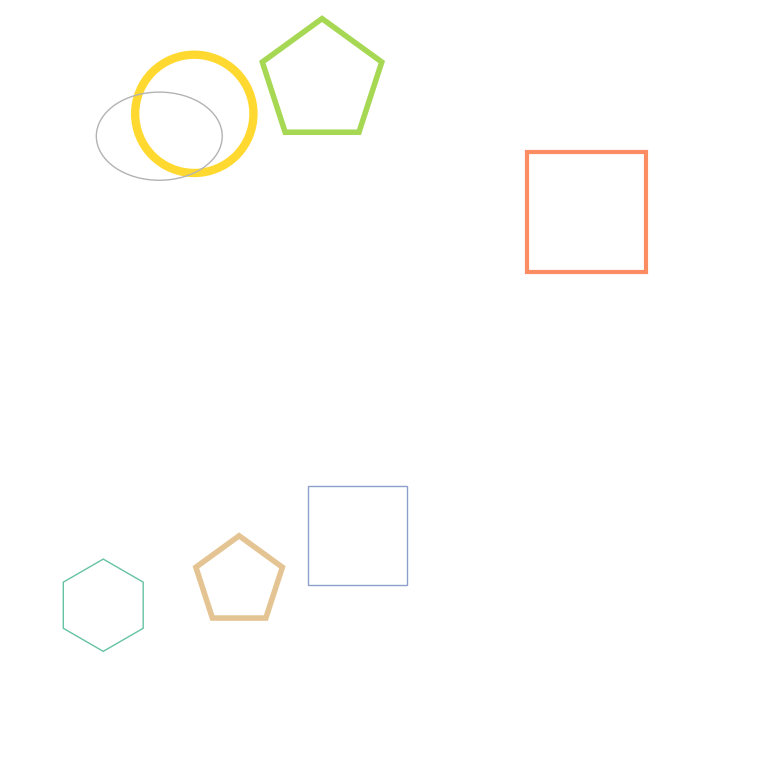[{"shape": "hexagon", "thickness": 0.5, "radius": 0.3, "center": [0.134, 0.214]}, {"shape": "square", "thickness": 1.5, "radius": 0.39, "center": [0.762, 0.725]}, {"shape": "square", "thickness": 0.5, "radius": 0.32, "center": [0.464, 0.304]}, {"shape": "pentagon", "thickness": 2, "radius": 0.41, "center": [0.418, 0.894]}, {"shape": "circle", "thickness": 3, "radius": 0.38, "center": [0.252, 0.852]}, {"shape": "pentagon", "thickness": 2, "radius": 0.3, "center": [0.311, 0.245]}, {"shape": "oval", "thickness": 0.5, "radius": 0.41, "center": [0.207, 0.823]}]